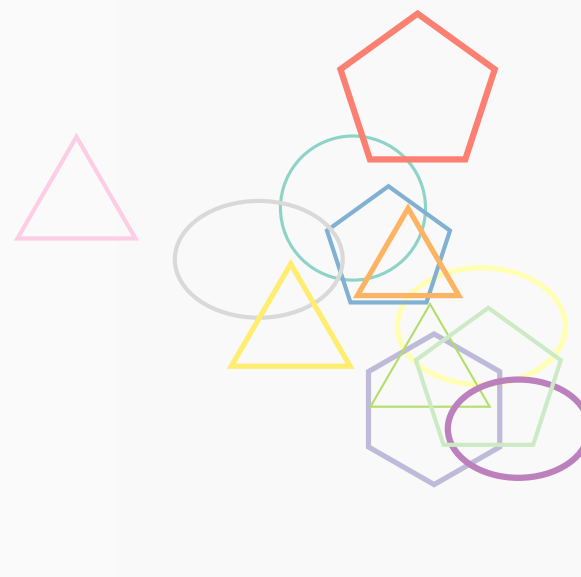[{"shape": "circle", "thickness": 1.5, "radius": 0.62, "center": [0.607, 0.639]}, {"shape": "oval", "thickness": 2.5, "radius": 0.72, "center": [0.828, 0.434]}, {"shape": "hexagon", "thickness": 2.5, "radius": 0.65, "center": [0.747, 0.29]}, {"shape": "pentagon", "thickness": 3, "radius": 0.7, "center": [0.718, 0.836]}, {"shape": "pentagon", "thickness": 2, "radius": 0.56, "center": [0.668, 0.565]}, {"shape": "triangle", "thickness": 2.5, "radius": 0.5, "center": [0.702, 0.538]}, {"shape": "triangle", "thickness": 1, "radius": 0.59, "center": [0.74, 0.354]}, {"shape": "triangle", "thickness": 2, "radius": 0.59, "center": [0.132, 0.645]}, {"shape": "oval", "thickness": 2, "radius": 0.72, "center": [0.445, 0.55]}, {"shape": "oval", "thickness": 3, "radius": 0.61, "center": [0.892, 0.257]}, {"shape": "pentagon", "thickness": 2, "radius": 0.66, "center": [0.84, 0.335]}, {"shape": "triangle", "thickness": 2.5, "radius": 0.59, "center": [0.5, 0.424]}]